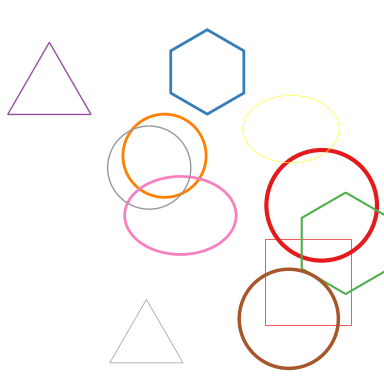[{"shape": "square", "thickness": 0.5, "radius": 0.56, "center": [0.8, 0.267]}, {"shape": "circle", "thickness": 3, "radius": 0.72, "center": [0.836, 0.467]}, {"shape": "hexagon", "thickness": 2, "radius": 0.55, "center": [0.538, 0.813]}, {"shape": "hexagon", "thickness": 1.5, "radius": 0.66, "center": [0.898, 0.368]}, {"shape": "triangle", "thickness": 1, "radius": 0.62, "center": [0.128, 0.765]}, {"shape": "circle", "thickness": 2, "radius": 0.54, "center": [0.427, 0.595]}, {"shape": "oval", "thickness": 0.5, "radius": 0.63, "center": [0.756, 0.665]}, {"shape": "circle", "thickness": 2.5, "radius": 0.64, "center": [0.75, 0.172]}, {"shape": "oval", "thickness": 2, "radius": 0.72, "center": [0.469, 0.44]}, {"shape": "circle", "thickness": 1, "radius": 0.54, "center": [0.388, 0.565]}, {"shape": "triangle", "thickness": 0.5, "radius": 0.55, "center": [0.38, 0.112]}]